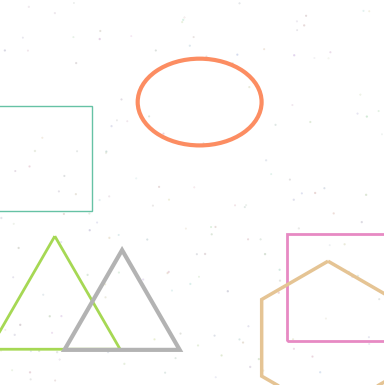[{"shape": "square", "thickness": 1, "radius": 0.68, "center": [0.104, 0.589]}, {"shape": "oval", "thickness": 3, "radius": 0.8, "center": [0.519, 0.735]}, {"shape": "square", "thickness": 2, "radius": 0.69, "center": [0.886, 0.252]}, {"shape": "triangle", "thickness": 2, "radius": 0.98, "center": [0.142, 0.191]}, {"shape": "hexagon", "thickness": 2.5, "radius": 1.0, "center": [0.852, 0.123]}, {"shape": "triangle", "thickness": 3, "radius": 0.86, "center": [0.317, 0.178]}]